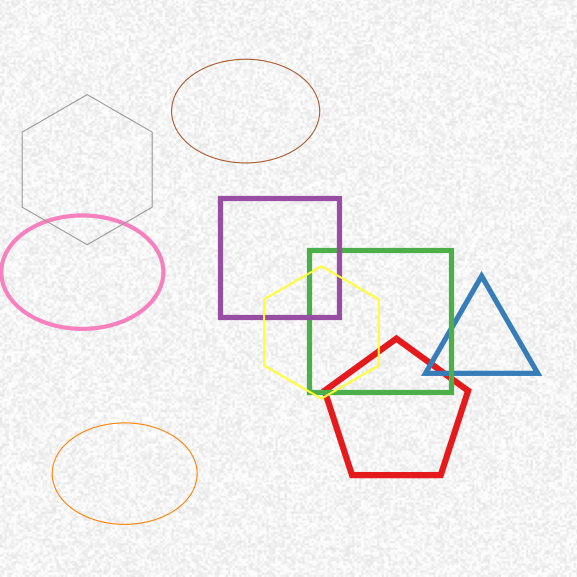[{"shape": "pentagon", "thickness": 3, "radius": 0.65, "center": [0.686, 0.282]}, {"shape": "triangle", "thickness": 2.5, "radius": 0.56, "center": [0.834, 0.409]}, {"shape": "square", "thickness": 2.5, "radius": 0.61, "center": [0.658, 0.443]}, {"shape": "square", "thickness": 2.5, "radius": 0.52, "center": [0.484, 0.553]}, {"shape": "oval", "thickness": 0.5, "radius": 0.63, "center": [0.216, 0.179]}, {"shape": "hexagon", "thickness": 1, "radius": 0.57, "center": [0.557, 0.424]}, {"shape": "oval", "thickness": 0.5, "radius": 0.64, "center": [0.425, 0.807]}, {"shape": "oval", "thickness": 2, "radius": 0.7, "center": [0.143, 0.528]}, {"shape": "hexagon", "thickness": 0.5, "radius": 0.65, "center": [0.151, 0.705]}]